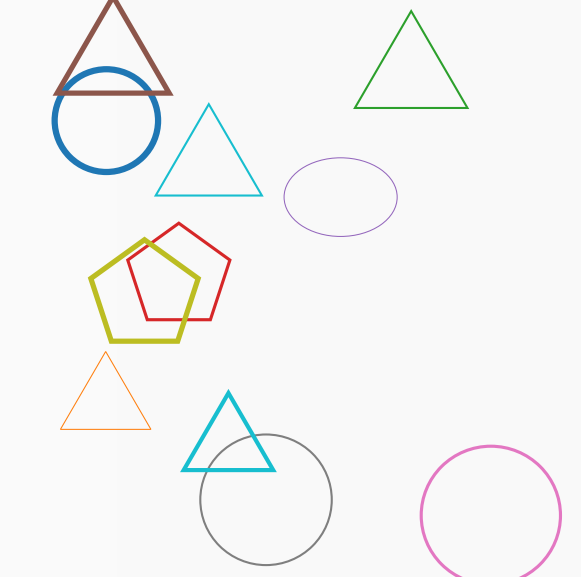[{"shape": "circle", "thickness": 3, "radius": 0.44, "center": [0.183, 0.79]}, {"shape": "triangle", "thickness": 0.5, "radius": 0.45, "center": [0.182, 0.301]}, {"shape": "triangle", "thickness": 1, "radius": 0.56, "center": [0.707, 0.868]}, {"shape": "pentagon", "thickness": 1.5, "radius": 0.46, "center": [0.308, 0.52]}, {"shape": "oval", "thickness": 0.5, "radius": 0.49, "center": [0.586, 0.658]}, {"shape": "triangle", "thickness": 2.5, "radius": 0.56, "center": [0.195, 0.894]}, {"shape": "circle", "thickness": 1.5, "radius": 0.6, "center": [0.844, 0.107]}, {"shape": "circle", "thickness": 1, "radius": 0.57, "center": [0.458, 0.134]}, {"shape": "pentagon", "thickness": 2.5, "radius": 0.49, "center": [0.249, 0.487]}, {"shape": "triangle", "thickness": 1, "radius": 0.53, "center": [0.359, 0.713]}, {"shape": "triangle", "thickness": 2, "radius": 0.44, "center": [0.393, 0.23]}]